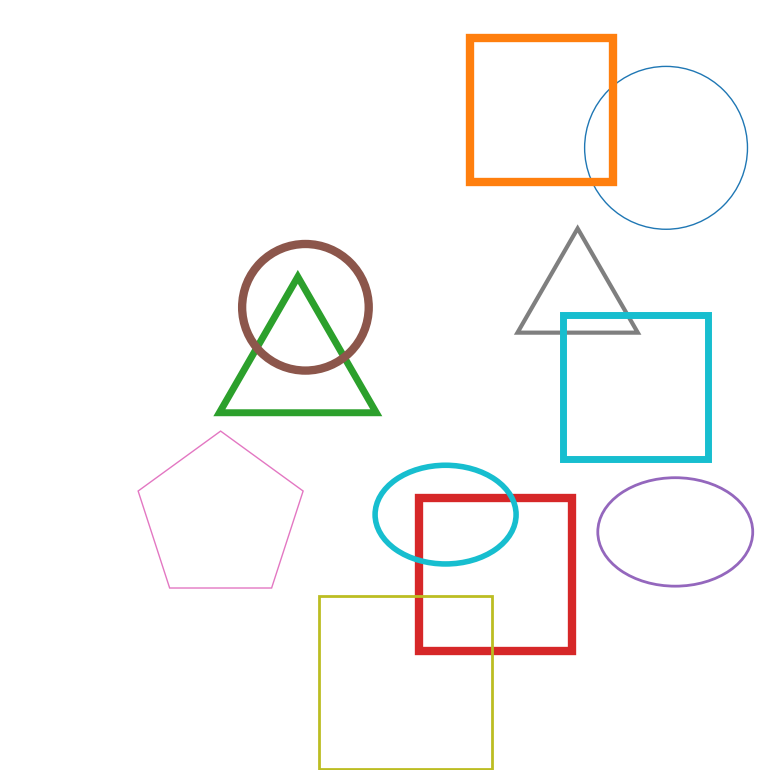[{"shape": "circle", "thickness": 0.5, "radius": 0.53, "center": [0.865, 0.808]}, {"shape": "square", "thickness": 3, "radius": 0.47, "center": [0.703, 0.857]}, {"shape": "triangle", "thickness": 2.5, "radius": 0.59, "center": [0.387, 0.523]}, {"shape": "square", "thickness": 3, "radius": 0.5, "center": [0.644, 0.254]}, {"shape": "oval", "thickness": 1, "radius": 0.5, "center": [0.877, 0.309]}, {"shape": "circle", "thickness": 3, "radius": 0.41, "center": [0.397, 0.601]}, {"shape": "pentagon", "thickness": 0.5, "radius": 0.56, "center": [0.287, 0.327]}, {"shape": "triangle", "thickness": 1.5, "radius": 0.45, "center": [0.75, 0.613]}, {"shape": "square", "thickness": 1, "radius": 0.56, "center": [0.526, 0.114]}, {"shape": "oval", "thickness": 2, "radius": 0.46, "center": [0.579, 0.332]}, {"shape": "square", "thickness": 2.5, "radius": 0.47, "center": [0.825, 0.497]}]